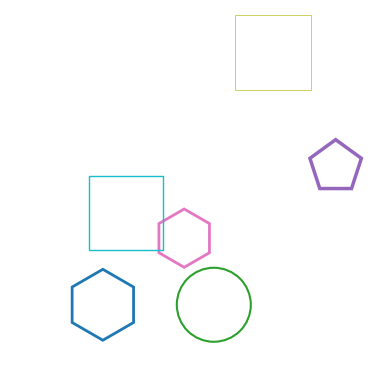[{"shape": "hexagon", "thickness": 2, "radius": 0.46, "center": [0.267, 0.208]}, {"shape": "circle", "thickness": 1.5, "radius": 0.48, "center": [0.555, 0.208]}, {"shape": "pentagon", "thickness": 2.5, "radius": 0.35, "center": [0.872, 0.567]}, {"shape": "hexagon", "thickness": 2, "radius": 0.38, "center": [0.478, 0.381]}, {"shape": "square", "thickness": 0.5, "radius": 0.49, "center": [0.71, 0.864]}, {"shape": "square", "thickness": 1, "radius": 0.48, "center": [0.328, 0.447]}]